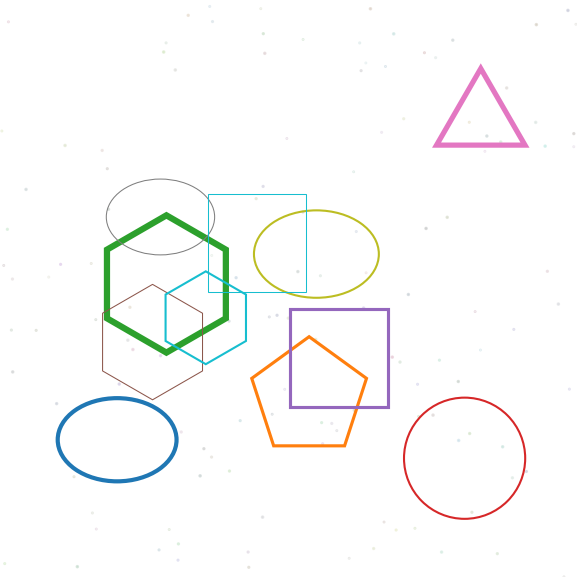[{"shape": "oval", "thickness": 2, "radius": 0.51, "center": [0.203, 0.238]}, {"shape": "pentagon", "thickness": 1.5, "radius": 0.52, "center": [0.535, 0.312]}, {"shape": "hexagon", "thickness": 3, "radius": 0.59, "center": [0.288, 0.507]}, {"shape": "circle", "thickness": 1, "radius": 0.52, "center": [0.805, 0.206]}, {"shape": "square", "thickness": 1.5, "radius": 0.42, "center": [0.587, 0.379]}, {"shape": "hexagon", "thickness": 0.5, "radius": 0.5, "center": [0.264, 0.407]}, {"shape": "triangle", "thickness": 2.5, "radius": 0.44, "center": [0.833, 0.792]}, {"shape": "oval", "thickness": 0.5, "radius": 0.47, "center": [0.278, 0.623]}, {"shape": "oval", "thickness": 1, "radius": 0.54, "center": [0.548, 0.559]}, {"shape": "hexagon", "thickness": 1, "radius": 0.4, "center": [0.356, 0.449]}, {"shape": "square", "thickness": 0.5, "radius": 0.42, "center": [0.445, 0.578]}]